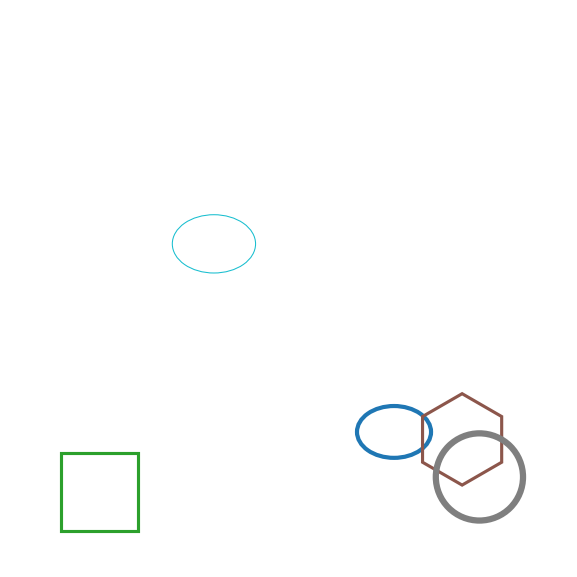[{"shape": "oval", "thickness": 2, "radius": 0.32, "center": [0.682, 0.251]}, {"shape": "square", "thickness": 1.5, "radius": 0.33, "center": [0.172, 0.147]}, {"shape": "hexagon", "thickness": 1.5, "radius": 0.4, "center": [0.8, 0.238]}, {"shape": "circle", "thickness": 3, "radius": 0.38, "center": [0.83, 0.173]}, {"shape": "oval", "thickness": 0.5, "radius": 0.36, "center": [0.37, 0.577]}]